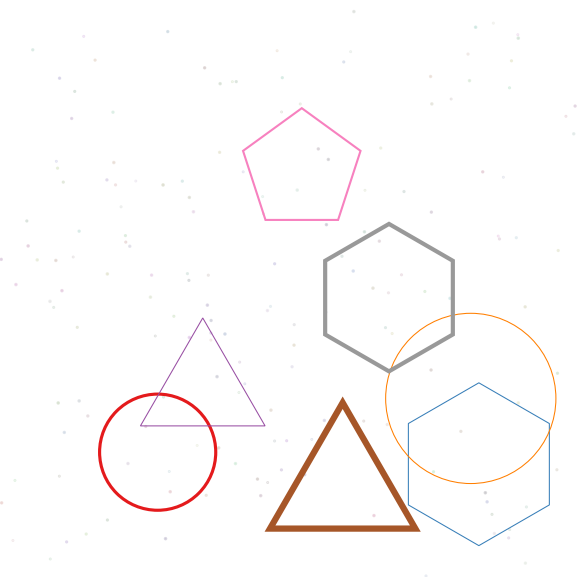[{"shape": "circle", "thickness": 1.5, "radius": 0.5, "center": [0.273, 0.216]}, {"shape": "hexagon", "thickness": 0.5, "radius": 0.7, "center": [0.829, 0.195]}, {"shape": "triangle", "thickness": 0.5, "radius": 0.62, "center": [0.351, 0.324]}, {"shape": "circle", "thickness": 0.5, "radius": 0.74, "center": [0.815, 0.309]}, {"shape": "triangle", "thickness": 3, "radius": 0.73, "center": [0.593, 0.156]}, {"shape": "pentagon", "thickness": 1, "radius": 0.53, "center": [0.523, 0.705]}, {"shape": "hexagon", "thickness": 2, "radius": 0.64, "center": [0.674, 0.484]}]